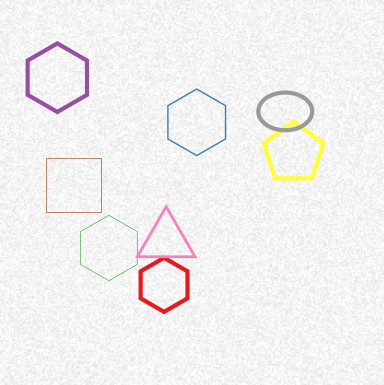[{"shape": "hexagon", "thickness": 3, "radius": 0.35, "center": [0.426, 0.26]}, {"shape": "hexagon", "thickness": 1, "radius": 0.43, "center": [0.511, 0.682]}, {"shape": "hexagon", "thickness": 0.5, "radius": 0.43, "center": [0.283, 0.356]}, {"shape": "hexagon", "thickness": 3, "radius": 0.45, "center": [0.149, 0.798]}, {"shape": "pentagon", "thickness": 3, "radius": 0.41, "center": [0.763, 0.603]}, {"shape": "square", "thickness": 0.5, "radius": 0.35, "center": [0.191, 0.52]}, {"shape": "triangle", "thickness": 2, "radius": 0.43, "center": [0.432, 0.376]}, {"shape": "oval", "thickness": 3, "radius": 0.35, "center": [0.741, 0.711]}]